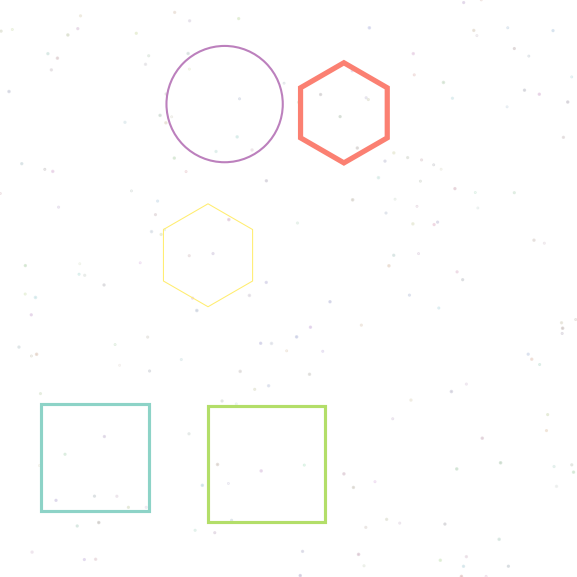[{"shape": "square", "thickness": 1.5, "radius": 0.46, "center": [0.165, 0.207]}, {"shape": "hexagon", "thickness": 2.5, "radius": 0.43, "center": [0.595, 0.804]}, {"shape": "square", "thickness": 1.5, "radius": 0.51, "center": [0.462, 0.196]}, {"shape": "circle", "thickness": 1, "radius": 0.5, "center": [0.389, 0.819]}, {"shape": "hexagon", "thickness": 0.5, "radius": 0.45, "center": [0.36, 0.557]}]